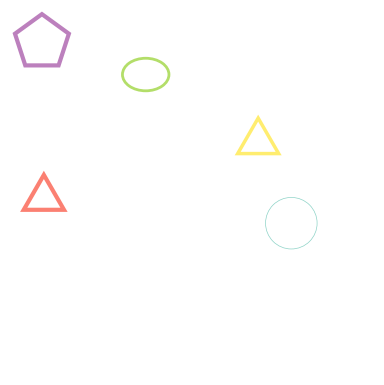[{"shape": "circle", "thickness": 0.5, "radius": 0.33, "center": [0.757, 0.42]}, {"shape": "triangle", "thickness": 3, "radius": 0.3, "center": [0.114, 0.485]}, {"shape": "oval", "thickness": 2, "radius": 0.3, "center": [0.378, 0.806]}, {"shape": "pentagon", "thickness": 3, "radius": 0.37, "center": [0.109, 0.89]}, {"shape": "triangle", "thickness": 2.5, "radius": 0.31, "center": [0.671, 0.632]}]